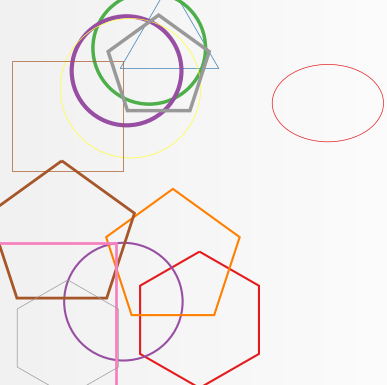[{"shape": "oval", "thickness": 0.5, "radius": 0.72, "center": [0.846, 0.732]}, {"shape": "hexagon", "thickness": 1.5, "radius": 0.89, "center": [0.515, 0.169]}, {"shape": "triangle", "thickness": 0.5, "radius": 0.73, "center": [0.437, 0.895]}, {"shape": "circle", "thickness": 2.5, "radius": 0.73, "center": [0.385, 0.875]}, {"shape": "circle", "thickness": 3, "radius": 0.71, "center": [0.327, 0.816]}, {"shape": "circle", "thickness": 1.5, "radius": 0.76, "center": [0.318, 0.216]}, {"shape": "pentagon", "thickness": 1.5, "radius": 0.91, "center": [0.446, 0.328]}, {"shape": "circle", "thickness": 0.5, "radius": 0.91, "center": [0.337, 0.771]}, {"shape": "pentagon", "thickness": 2, "radius": 0.99, "center": [0.16, 0.385]}, {"shape": "square", "thickness": 0.5, "radius": 0.72, "center": [0.175, 0.7]}, {"shape": "square", "thickness": 2, "radius": 0.98, "center": [0.104, 0.173]}, {"shape": "hexagon", "thickness": 0.5, "radius": 0.75, "center": [0.175, 0.122]}, {"shape": "pentagon", "thickness": 2.5, "radius": 0.69, "center": [0.409, 0.824]}]